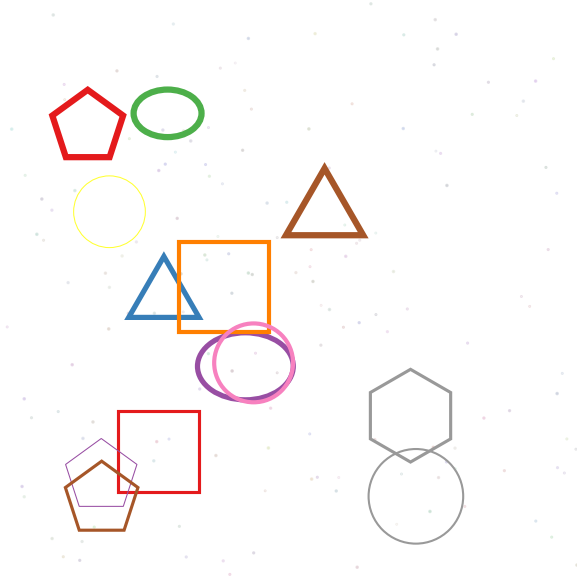[{"shape": "square", "thickness": 1.5, "radius": 0.35, "center": [0.275, 0.218]}, {"shape": "pentagon", "thickness": 3, "radius": 0.32, "center": [0.152, 0.779]}, {"shape": "triangle", "thickness": 2.5, "radius": 0.35, "center": [0.284, 0.485]}, {"shape": "oval", "thickness": 3, "radius": 0.29, "center": [0.29, 0.803]}, {"shape": "oval", "thickness": 2.5, "radius": 0.41, "center": [0.425, 0.365]}, {"shape": "pentagon", "thickness": 0.5, "radius": 0.32, "center": [0.175, 0.175]}, {"shape": "square", "thickness": 2, "radius": 0.39, "center": [0.389, 0.502]}, {"shape": "circle", "thickness": 0.5, "radius": 0.31, "center": [0.19, 0.632]}, {"shape": "triangle", "thickness": 3, "radius": 0.39, "center": [0.562, 0.63]}, {"shape": "pentagon", "thickness": 1.5, "radius": 0.33, "center": [0.176, 0.134]}, {"shape": "circle", "thickness": 2, "radius": 0.34, "center": [0.439, 0.371]}, {"shape": "hexagon", "thickness": 1.5, "radius": 0.4, "center": [0.711, 0.279]}, {"shape": "circle", "thickness": 1, "radius": 0.41, "center": [0.72, 0.14]}]